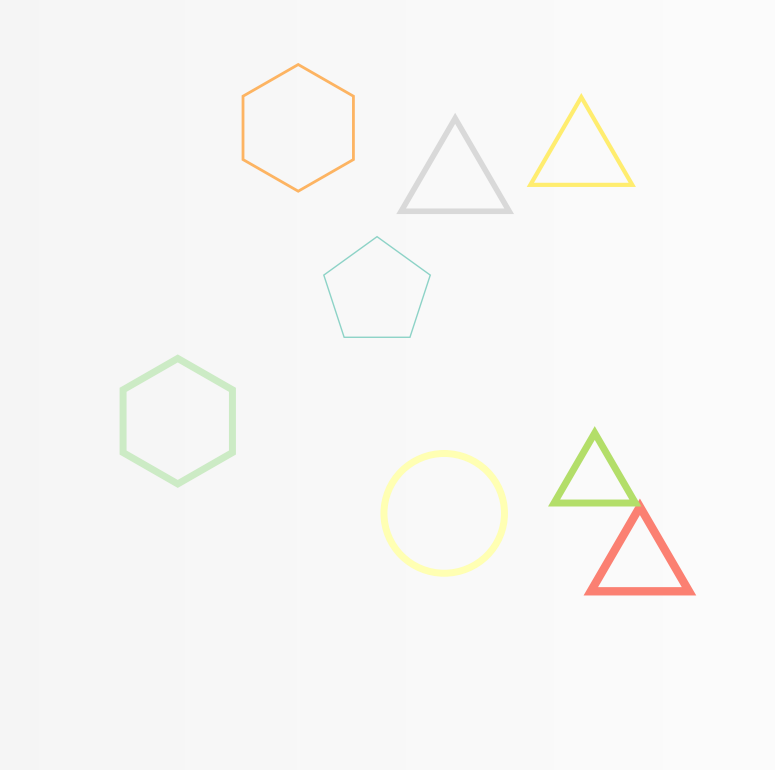[{"shape": "pentagon", "thickness": 0.5, "radius": 0.36, "center": [0.487, 0.62]}, {"shape": "circle", "thickness": 2.5, "radius": 0.39, "center": [0.573, 0.333]}, {"shape": "triangle", "thickness": 3, "radius": 0.37, "center": [0.826, 0.269]}, {"shape": "hexagon", "thickness": 1, "radius": 0.41, "center": [0.385, 0.834]}, {"shape": "triangle", "thickness": 2.5, "radius": 0.3, "center": [0.767, 0.377]}, {"shape": "triangle", "thickness": 2, "radius": 0.4, "center": [0.587, 0.766]}, {"shape": "hexagon", "thickness": 2.5, "radius": 0.41, "center": [0.229, 0.453]}, {"shape": "triangle", "thickness": 1.5, "radius": 0.38, "center": [0.75, 0.798]}]